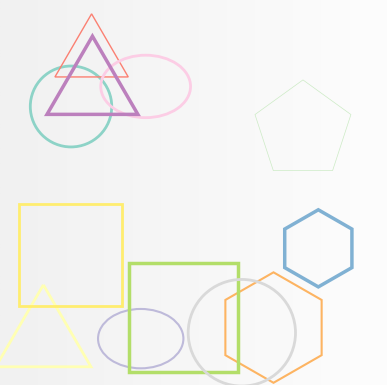[{"shape": "circle", "thickness": 2, "radius": 0.53, "center": [0.183, 0.723]}, {"shape": "triangle", "thickness": 2, "radius": 0.71, "center": [0.112, 0.118]}, {"shape": "oval", "thickness": 1.5, "radius": 0.55, "center": [0.363, 0.12]}, {"shape": "triangle", "thickness": 1, "radius": 0.55, "center": [0.236, 0.855]}, {"shape": "hexagon", "thickness": 2.5, "radius": 0.5, "center": [0.821, 0.355]}, {"shape": "hexagon", "thickness": 1.5, "radius": 0.72, "center": [0.706, 0.149]}, {"shape": "square", "thickness": 2.5, "radius": 0.7, "center": [0.474, 0.175]}, {"shape": "oval", "thickness": 2, "radius": 0.58, "center": [0.376, 0.776]}, {"shape": "circle", "thickness": 2, "radius": 0.69, "center": [0.624, 0.136]}, {"shape": "triangle", "thickness": 2.5, "radius": 0.68, "center": [0.239, 0.771]}, {"shape": "pentagon", "thickness": 0.5, "radius": 0.65, "center": [0.782, 0.662]}, {"shape": "square", "thickness": 2, "radius": 0.66, "center": [0.183, 0.339]}]